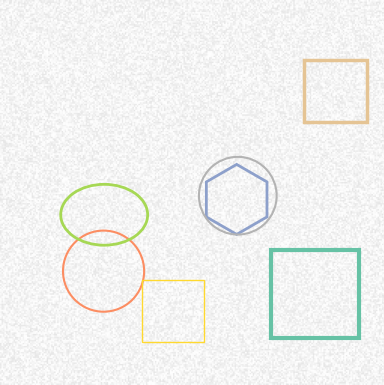[{"shape": "square", "thickness": 3, "radius": 0.57, "center": [0.819, 0.236]}, {"shape": "circle", "thickness": 1.5, "radius": 0.53, "center": [0.269, 0.296]}, {"shape": "hexagon", "thickness": 2, "radius": 0.45, "center": [0.615, 0.482]}, {"shape": "oval", "thickness": 2, "radius": 0.56, "center": [0.271, 0.442]}, {"shape": "square", "thickness": 1, "radius": 0.41, "center": [0.449, 0.193]}, {"shape": "square", "thickness": 2.5, "radius": 0.4, "center": [0.871, 0.764]}, {"shape": "circle", "thickness": 1.5, "radius": 0.5, "center": [0.618, 0.492]}]